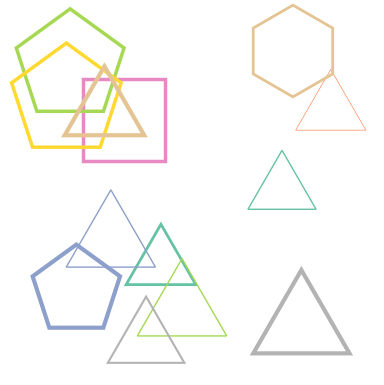[{"shape": "triangle", "thickness": 2, "radius": 0.52, "center": [0.418, 0.313]}, {"shape": "triangle", "thickness": 1, "radius": 0.51, "center": [0.733, 0.507]}, {"shape": "triangle", "thickness": 0.5, "radius": 0.53, "center": [0.859, 0.715]}, {"shape": "triangle", "thickness": 1, "radius": 0.67, "center": [0.288, 0.373]}, {"shape": "pentagon", "thickness": 3, "radius": 0.6, "center": [0.198, 0.245]}, {"shape": "square", "thickness": 2.5, "radius": 0.53, "center": [0.321, 0.689]}, {"shape": "triangle", "thickness": 1, "radius": 0.67, "center": [0.473, 0.194]}, {"shape": "pentagon", "thickness": 2.5, "radius": 0.74, "center": [0.182, 0.83]}, {"shape": "pentagon", "thickness": 2.5, "radius": 0.75, "center": [0.172, 0.739]}, {"shape": "hexagon", "thickness": 2, "radius": 0.6, "center": [0.761, 0.868]}, {"shape": "triangle", "thickness": 3, "radius": 0.6, "center": [0.271, 0.708]}, {"shape": "triangle", "thickness": 3, "radius": 0.72, "center": [0.783, 0.154]}, {"shape": "triangle", "thickness": 1.5, "radius": 0.57, "center": [0.379, 0.115]}]